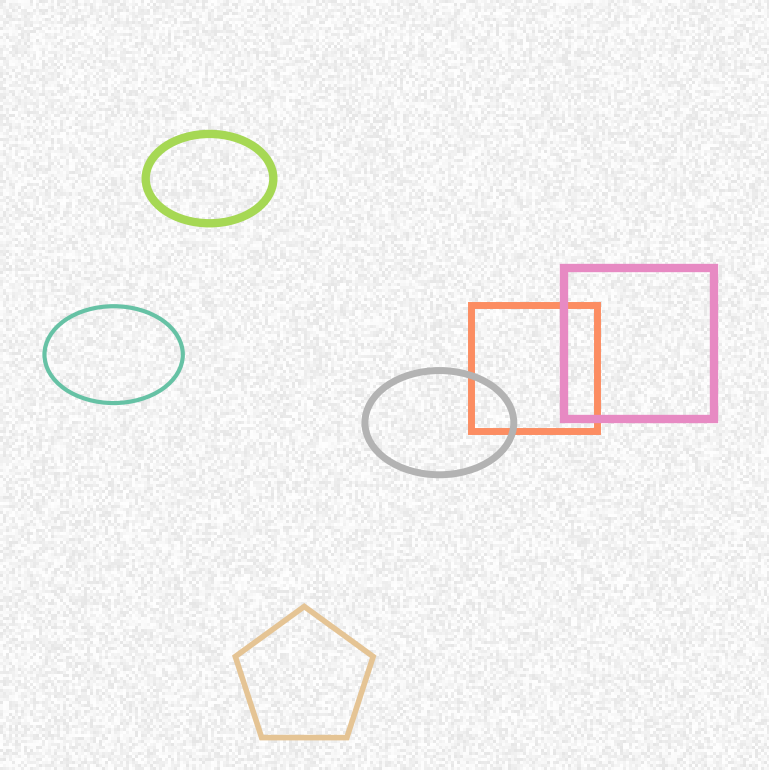[{"shape": "oval", "thickness": 1.5, "radius": 0.45, "center": [0.148, 0.539]}, {"shape": "square", "thickness": 2.5, "radius": 0.41, "center": [0.693, 0.522]}, {"shape": "square", "thickness": 3, "radius": 0.49, "center": [0.83, 0.554]}, {"shape": "oval", "thickness": 3, "radius": 0.41, "center": [0.272, 0.768]}, {"shape": "pentagon", "thickness": 2, "radius": 0.47, "center": [0.395, 0.118]}, {"shape": "oval", "thickness": 2.5, "radius": 0.48, "center": [0.571, 0.451]}]